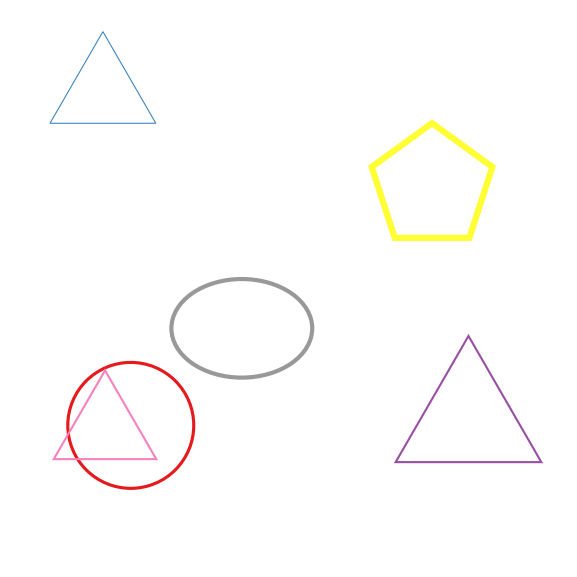[{"shape": "circle", "thickness": 1.5, "radius": 0.55, "center": [0.226, 0.263]}, {"shape": "triangle", "thickness": 0.5, "radius": 0.53, "center": [0.178, 0.839]}, {"shape": "triangle", "thickness": 1, "radius": 0.73, "center": [0.811, 0.272]}, {"shape": "pentagon", "thickness": 3, "radius": 0.55, "center": [0.748, 0.676]}, {"shape": "triangle", "thickness": 1, "radius": 0.51, "center": [0.182, 0.255]}, {"shape": "oval", "thickness": 2, "radius": 0.61, "center": [0.419, 0.431]}]